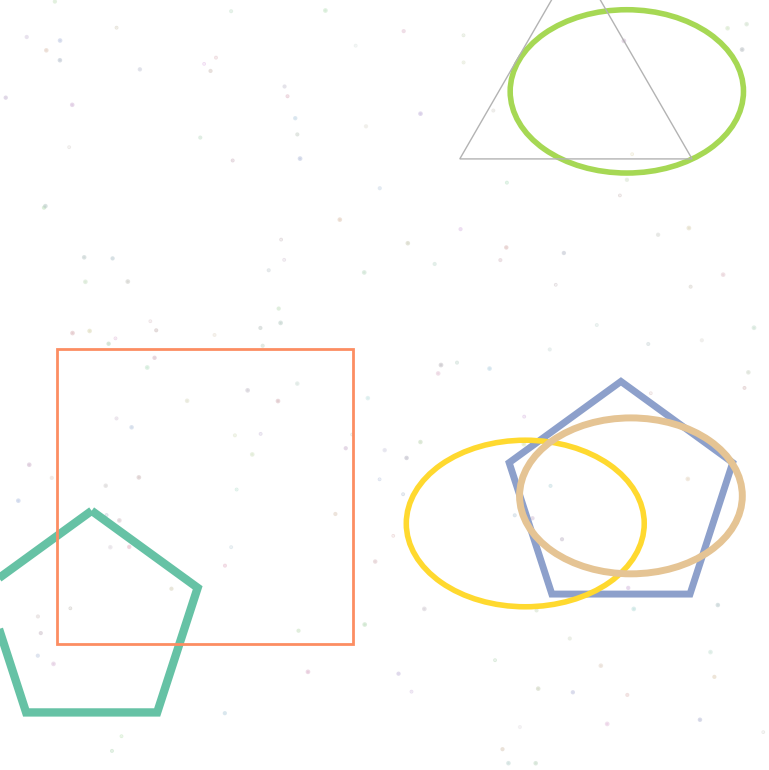[{"shape": "pentagon", "thickness": 3, "radius": 0.72, "center": [0.119, 0.192]}, {"shape": "square", "thickness": 1, "radius": 0.96, "center": [0.266, 0.355]}, {"shape": "pentagon", "thickness": 2.5, "radius": 0.76, "center": [0.806, 0.352]}, {"shape": "oval", "thickness": 2, "radius": 0.76, "center": [0.814, 0.881]}, {"shape": "oval", "thickness": 2, "radius": 0.77, "center": [0.682, 0.32]}, {"shape": "oval", "thickness": 2.5, "radius": 0.72, "center": [0.819, 0.356]}, {"shape": "triangle", "thickness": 0.5, "radius": 0.87, "center": [0.748, 0.881]}]